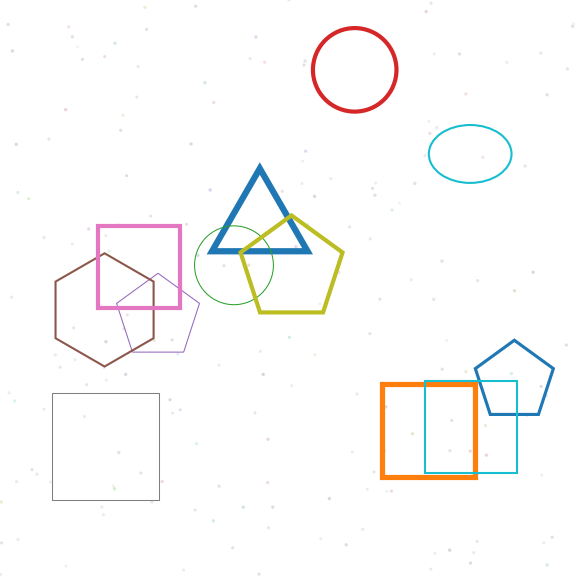[{"shape": "pentagon", "thickness": 1.5, "radius": 0.36, "center": [0.891, 0.339]}, {"shape": "triangle", "thickness": 3, "radius": 0.48, "center": [0.45, 0.612]}, {"shape": "square", "thickness": 2.5, "radius": 0.4, "center": [0.742, 0.254]}, {"shape": "circle", "thickness": 0.5, "radius": 0.34, "center": [0.405, 0.54]}, {"shape": "circle", "thickness": 2, "radius": 0.36, "center": [0.614, 0.878]}, {"shape": "pentagon", "thickness": 0.5, "radius": 0.38, "center": [0.274, 0.45]}, {"shape": "hexagon", "thickness": 1, "radius": 0.49, "center": [0.181, 0.462]}, {"shape": "square", "thickness": 2, "radius": 0.35, "center": [0.241, 0.537]}, {"shape": "square", "thickness": 0.5, "radius": 0.46, "center": [0.183, 0.225]}, {"shape": "pentagon", "thickness": 2, "radius": 0.46, "center": [0.505, 0.533]}, {"shape": "square", "thickness": 1, "radius": 0.4, "center": [0.816, 0.259]}, {"shape": "oval", "thickness": 1, "radius": 0.36, "center": [0.814, 0.733]}]